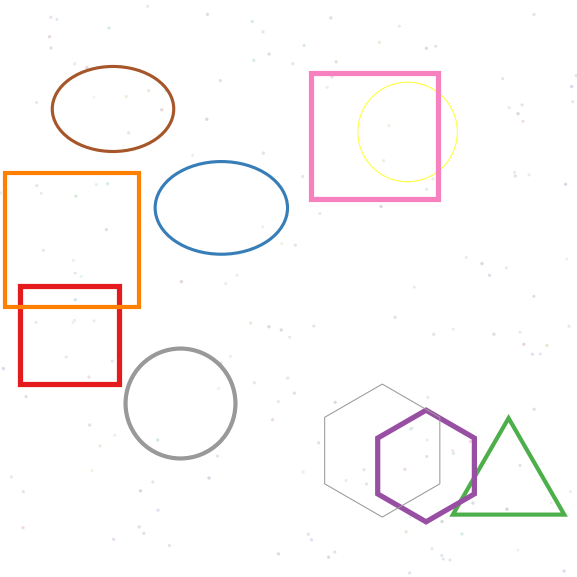[{"shape": "square", "thickness": 2.5, "radius": 0.43, "center": [0.12, 0.419]}, {"shape": "oval", "thickness": 1.5, "radius": 0.57, "center": [0.383, 0.639]}, {"shape": "triangle", "thickness": 2, "radius": 0.56, "center": [0.881, 0.164]}, {"shape": "hexagon", "thickness": 2.5, "radius": 0.48, "center": [0.738, 0.192]}, {"shape": "square", "thickness": 2, "radius": 0.58, "center": [0.125, 0.584]}, {"shape": "circle", "thickness": 0.5, "radius": 0.43, "center": [0.706, 0.771]}, {"shape": "oval", "thickness": 1.5, "radius": 0.53, "center": [0.196, 0.81]}, {"shape": "square", "thickness": 2.5, "radius": 0.55, "center": [0.649, 0.763]}, {"shape": "circle", "thickness": 2, "radius": 0.48, "center": [0.313, 0.3]}, {"shape": "hexagon", "thickness": 0.5, "radius": 0.58, "center": [0.662, 0.219]}]